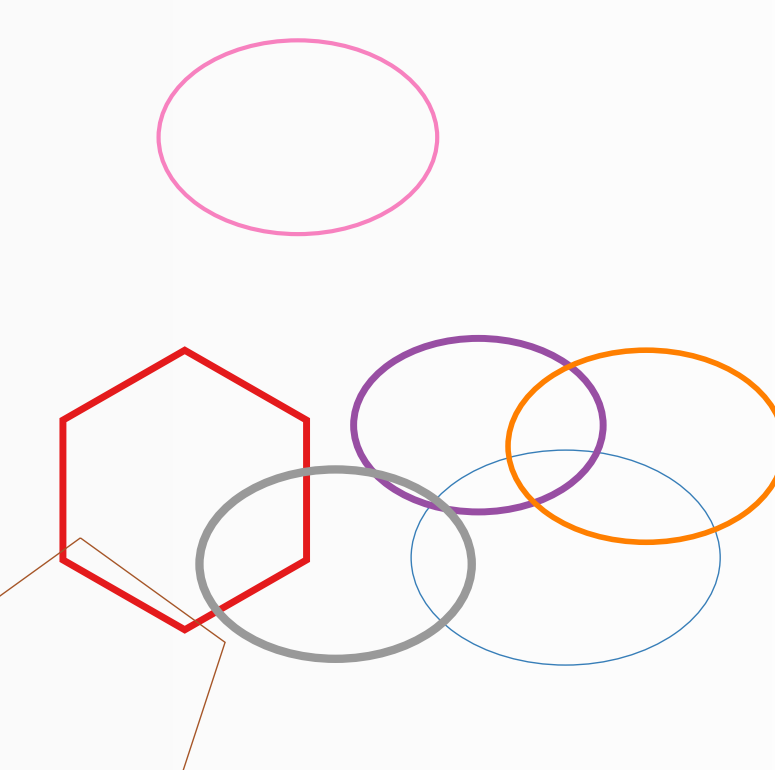[{"shape": "hexagon", "thickness": 2.5, "radius": 0.91, "center": [0.238, 0.364]}, {"shape": "oval", "thickness": 0.5, "radius": 1.0, "center": [0.73, 0.276]}, {"shape": "oval", "thickness": 2.5, "radius": 0.8, "center": [0.617, 0.448]}, {"shape": "oval", "thickness": 2, "radius": 0.89, "center": [0.834, 0.42]}, {"shape": "pentagon", "thickness": 0.5, "radius": 0.98, "center": [0.104, 0.105]}, {"shape": "oval", "thickness": 1.5, "radius": 0.9, "center": [0.384, 0.822]}, {"shape": "oval", "thickness": 3, "radius": 0.88, "center": [0.433, 0.267]}]